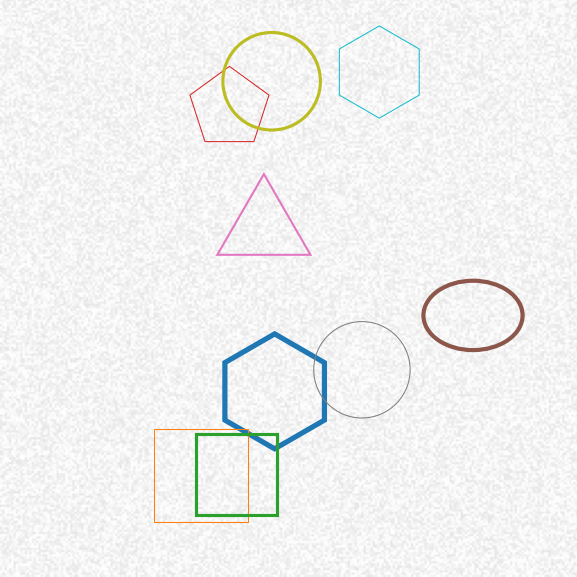[{"shape": "hexagon", "thickness": 2.5, "radius": 0.5, "center": [0.476, 0.321]}, {"shape": "square", "thickness": 0.5, "radius": 0.4, "center": [0.348, 0.176]}, {"shape": "square", "thickness": 1.5, "radius": 0.35, "center": [0.41, 0.178]}, {"shape": "pentagon", "thickness": 0.5, "radius": 0.36, "center": [0.397, 0.812]}, {"shape": "oval", "thickness": 2, "radius": 0.43, "center": [0.819, 0.453]}, {"shape": "triangle", "thickness": 1, "radius": 0.47, "center": [0.457, 0.605]}, {"shape": "circle", "thickness": 0.5, "radius": 0.42, "center": [0.627, 0.359]}, {"shape": "circle", "thickness": 1.5, "radius": 0.42, "center": [0.47, 0.858]}, {"shape": "hexagon", "thickness": 0.5, "radius": 0.4, "center": [0.657, 0.874]}]